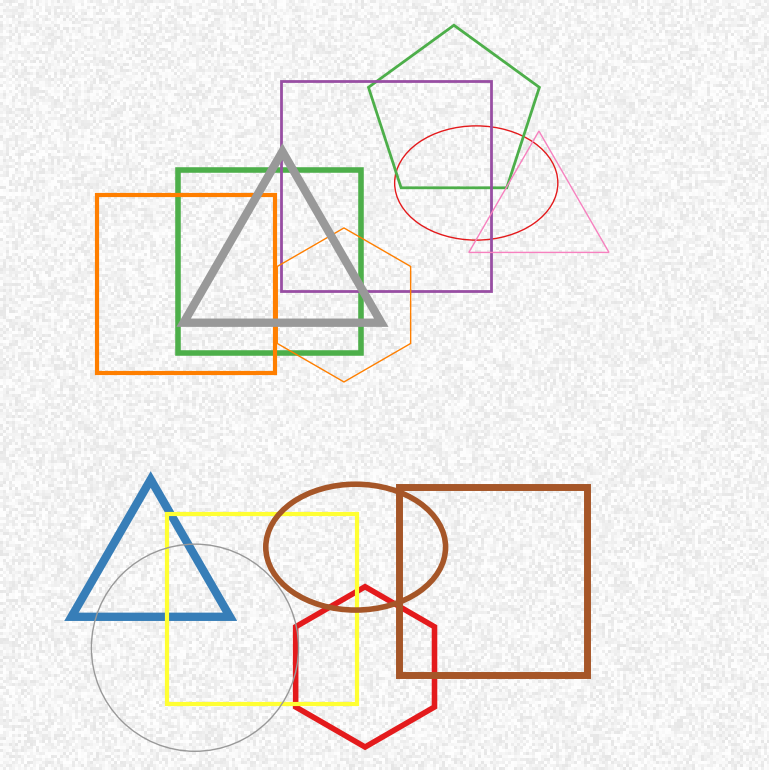[{"shape": "oval", "thickness": 0.5, "radius": 0.53, "center": [0.618, 0.762]}, {"shape": "hexagon", "thickness": 2, "radius": 0.52, "center": [0.474, 0.134]}, {"shape": "triangle", "thickness": 3, "radius": 0.59, "center": [0.196, 0.258]}, {"shape": "square", "thickness": 2, "radius": 0.59, "center": [0.35, 0.66]}, {"shape": "pentagon", "thickness": 1, "radius": 0.58, "center": [0.59, 0.851]}, {"shape": "square", "thickness": 1, "radius": 0.68, "center": [0.501, 0.758]}, {"shape": "square", "thickness": 1.5, "radius": 0.58, "center": [0.242, 0.631]}, {"shape": "hexagon", "thickness": 0.5, "radius": 0.5, "center": [0.447, 0.604]}, {"shape": "square", "thickness": 1.5, "radius": 0.61, "center": [0.34, 0.209]}, {"shape": "oval", "thickness": 2, "radius": 0.58, "center": [0.462, 0.289]}, {"shape": "square", "thickness": 2.5, "radius": 0.61, "center": [0.641, 0.245]}, {"shape": "triangle", "thickness": 0.5, "radius": 0.53, "center": [0.7, 0.725]}, {"shape": "circle", "thickness": 0.5, "radius": 0.67, "center": [0.253, 0.159]}, {"shape": "triangle", "thickness": 3, "radius": 0.74, "center": [0.367, 0.655]}]